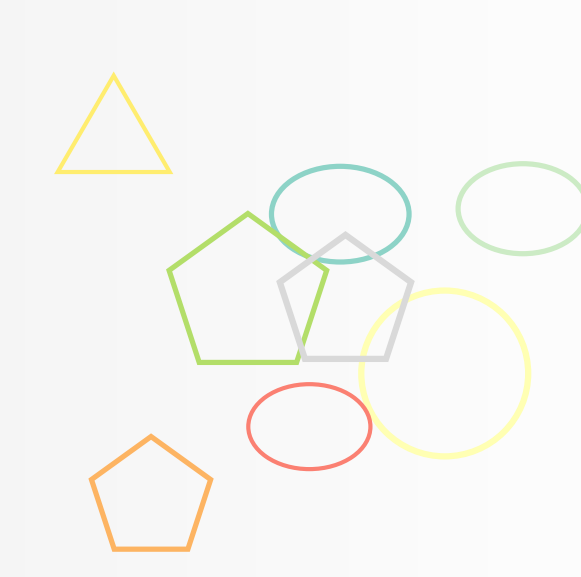[{"shape": "oval", "thickness": 2.5, "radius": 0.59, "center": [0.585, 0.628]}, {"shape": "circle", "thickness": 3, "radius": 0.72, "center": [0.765, 0.352]}, {"shape": "oval", "thickness": 2, "radius": 0.53, "center": [0.532, 0.26]}, {"shape": "pentagon", "thickness": 2.5, "radius": 0.54, "center": [0.26, 0.135]}, {"shape": "pentagon", "thickness": 2.5, "radius": 0.71, "center": [0.426, 0.487]}, {"shape": "pentagon", "thickness": 3, "radius": 0.59, "center": [0.594, 0.474]}, {"shape": "oval", "thickness": 2.5, "radius": 0.56, "center": [0.899, 0.638]}, {"shape": "triangle", "thickness": 2, "radius": 0.56, "center": [0.196, 0.757]}]